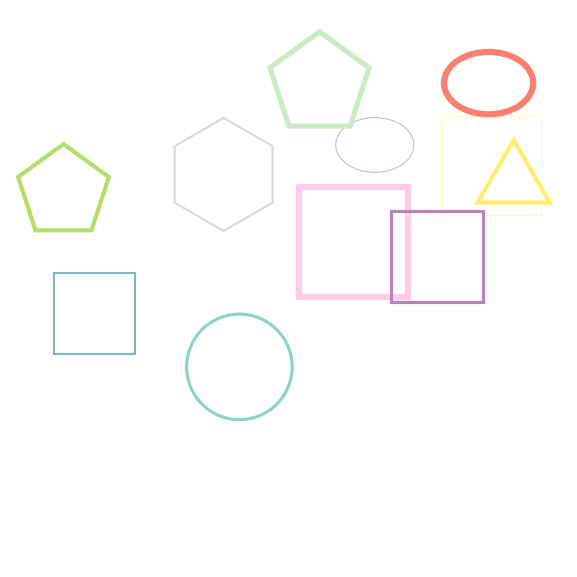[{"shape": "circle", "thickness": 1.5, "radius": 0.46, "center": [0.415, 0.364]}, {"shape": "square", "thickness": 0.5, "radius": 0.43, "center": [0.851, 0.712]}, {"shape": "oval", "thickness": 0.5, "radius": 0.34, "center": [0.649, 0.748]}, {"shape": "oval", "thickness": 3, "radius": 0.39, "center": [0.846, 0.855]}, {"shape": "square", "thickness": 1, "radius": 0.35, "center": [0.164, 0.456]}, {"shape": "pentagon", "thickness": 2, "radius": 0.41, "center": [0.11, 0.667]}, {"shape": "square", "thickness": 3, "radius": 0.47, "center": [0.612, 0.58]}, {"shape": "hexagon", "thickness": 1, "radius": 0.49, "center": [0.387, 0.697]}, {"shape": "square", "thickness": 1.5, "radius": 0.39, "center": [0.757, 0.554]}, {"shape": "pentagon", "thickness": 2.5, "radius": 0.45, "center": [0.553, 0.854]}, {"shape": "triangle", "thickness": 2, "radius": 0.36, "center": [0.89, 0.684]}]